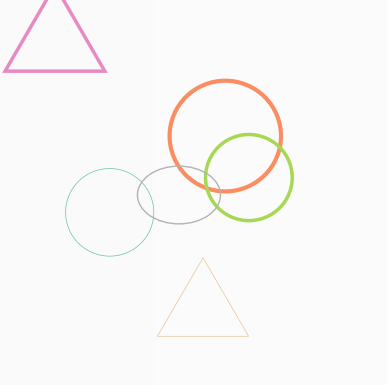[{"shape": "circle", "thickness": 0.5, "radius": 0.57, "center": [0.283, 0.448]}, {"shape": "circle", "thickness": 3, "radius": 0.72, "center": [0.581, 0.647]}, {"shape": "triangle", "thickness": 2.5, "radius": 0.74, "center": [0.142, 0.889]}, {"shape": "circle", "thickness": 2.5, "radius": 0.56, "center": [0.642, 0.539]}, {"shape": "triangle", "thickness": 0.5, "radius": 0.68, "center": [0.524, 0.195]}, {"shape": "oval", "thickness": 1, "radius": 0.54, "center": [0.462, 0.493]}]